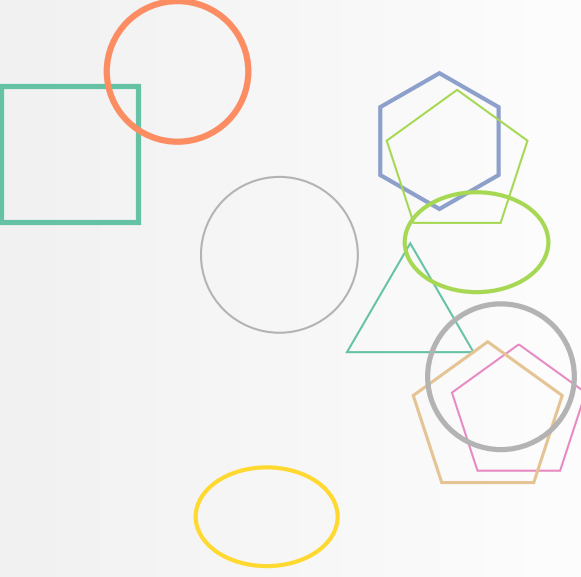[{"shape": "triangle", "thickness": 1, "radius": 0.63, "center": [0.706, 0.452]}, {"shape": "square", "thickness": 2.5, "radius": 0.59, "center": [0.119, 0.732]}, {"shape": "circle", "thickness": 3, "radius": 0.61, "center": [0.305, 0.875]}, {"shape": "hexagon", "thickness": 2, "radius": 0.59, "center": [0.756, 0.755]}, {"shape": "pentagon", "thickness": 1, "radius": 0.6, "center": [0.893, 0.282]}, {"shape": "oval", "thickness": 2, "radius": 0.62, "center": [0.82, 0.58]}, {"shape": "pentagon", "thickness": 1, "radius": 0.64, "center": [0.786, 0.716]}, {"shape": "oval", "thickness": 2, "radius": 0.61, "center": [0.459, 0.104]}, {"shape": "pentagon", "thickness": 1.5, "radius": 0.67, "center": [0.839, 0.273]}, {"shape": "circle", "thickness": 2.5, "radius": 0.63, "center": [0.862, 0.347]}, {"shape": "circle", "thickness": 1, "radius": 0.67, "center": [0.481, 0.558]}]